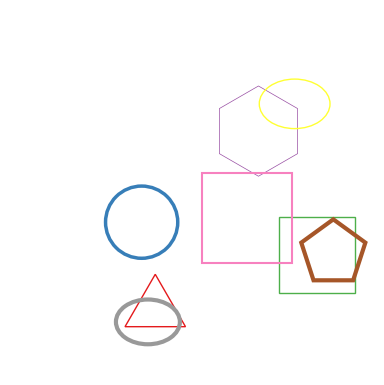[{"shape": "triangle", "thickness": 1, "radius": 0.45, "center": [0.403, 0.197]}, {"shape": "circle", "thickness": 2.5, "radius": 0.47, "center": [0.368, 0.423]}, {"shape": "square", "thickness": 1, "radius": 0.49, "center": [0.824, 0.338]}, {"shape": "hexagon", "thickness": 0.5, "radius": 0.59, "center": [0.671, 0.659]}, {"shape": "oval", "thickness": 1, "radius": 0.46, "center": [0.765, 0.73]}, {"shape": "pentagon", "thickness": 3, "radius": 0.44, "center": [0.866, 0.343]}, {"shape": "square", "thickness": 1.5, "radius": 0.59, "center": [0.642, 0.434]}, {"shape": "oval", "thickness": 3, "radius": 0.42, "center": [0.384, 0.164]}]